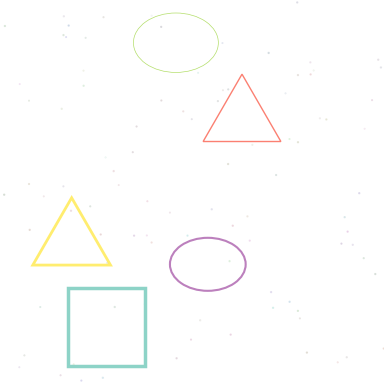[{"shape": "square", "thickness": 2.5, "radius": 0.5, "center": [0.276, 0.151]}, {"shape": "triangle", "thickness": 1, "radius": 0.58, "center": [0.629, 0.691]}, {"shape": "oval", "thickness": 0.5, "radius": 0.55, "center": [0.457, 0.889]}, {"shape": "oval", "thickness": 1.5, "radius": 0.49, "center": [0.54, 0.313]}, {"shape": "triangle", "thickness": 2, "radius": 0.58, "center": [0.186, 0.37]}]